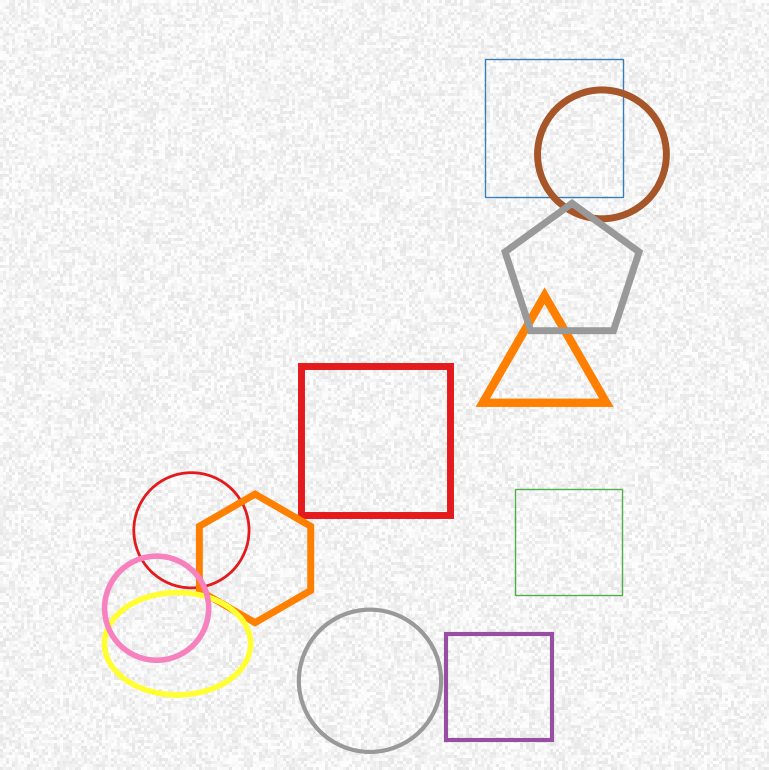[{"shape": "circle", "thickness": 1, "radius": 0.37, "center": [0.249, 0.311]}, {"shape": "square", "thickness": 2.5, "radius": 0.48, "center": [0.488, 0.428]}, {"shape": "square", "thickness": 0.5, "radius": 0.45, "center": [0.72, 0.833]}, {"shape": "square", "thickness": 0.5, "radius": 0.35, "center": [0.739, 0.296]}, {"shape": "square", "thickness": 1.5, "radius": 0.34, "center": [0.648, 0.108]}, {"shape": "hexagon", "thickness": 2.5, "radius": 0.42, "center": [0.331, 0.275]}, {"shape": "triangle", "thickness": 3, "radius": 0.46, "center": [0.707, 0.523]}, {"shape": "oval", "thickness": 2, "radius": 0.47, "center": [0.231, 0.164]}, {"shape": "circle", "thickness": 2.5, "radius": 0.42, "center": [0.782, 0.8]}, {"shape": "circle", "thickness": 2, "radius": 0.34, "center": [0.203, 0.21]}, {"shape": "pentagon", "thickness": 2.5, "radius": 0.46, "center": [0.743, 0.645]}, {"shape": "circle", "thickness": 1.5, "radius": 0.46, "center": [0.481, 0.116]}]